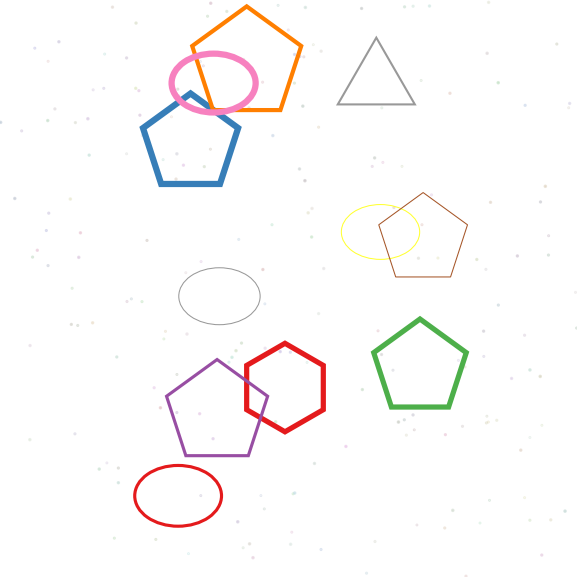[{"shape": "hexagon", "thickness": 2.5, "radius": 0.38, "center": [0.493, 0.328]}, {"shape": "oval", "thickness": 1.5, "radius": 0.38, "center": [0.308, 0.141]}, {"shape": "pentagon", "thickness": 3, "radius": 0.43, "center": [0.33, 0.751]}, {"shape": "pentagon", "thickness": 2.5, "radius": 0.42, "center": [0.727, 0.362]}, {"shape": "pentagon", "thickness": 1.5, "radius": 0.46, "center": [0.376, 0.285]}, {"shape": "pentagon", "thickness": 2, "radius": 0.5, "center": [0.427, 0.889]}, {"shape": "oval", "thickness": 0.5, "radius": 0.34, "center": [0.659, 0.597]}, {"shape": "pentagon", "thickness": 0.5, "radius": 0.4, "center": [0.733, 0.585]}, {"shape": "oval", "thickness": 3, "radius": 0.36, "center": [0.37, 0.855]}, {"shape": "oval", "thickness": 0.5, "radius": 0.35, "center": [0.38, 0.486]}, {"shape": "triangle", "thickness": 1, "radius": 0.39, "center": [0.652, 0.857]}]